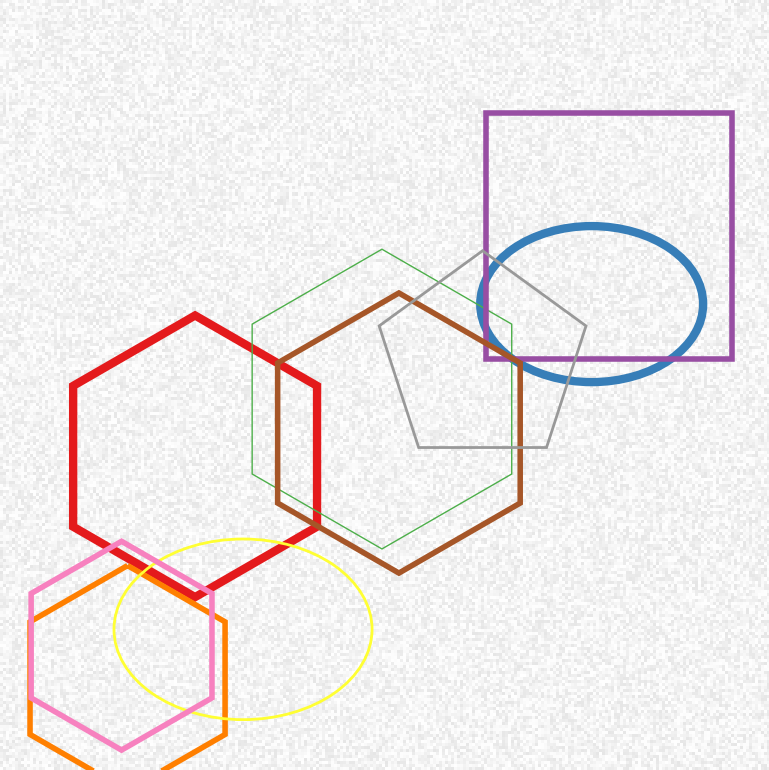[{"shape": "hexagon", "thickness": 3, "radius": 0.91, "center": [0.253, 0.407]}, {"shape": "oval", "thickness": 3, "radius": 0.72, "center": [0.768, 0.605]}, {"shape": "hexagon", "thickness": 0.5, "radius": 0.97, "center": [0.496, 0.482]}, {"shape": "square", "thickness": 2, "radius": 0.8, "center": [0.791, 0.694]}, {"shape": "hexagon", "thickness": 2, "radius": 0.73, "center": [0.166, 0.119]}, {"shape": "oval", "thickness": 1, "radius": 0.84, "center": [0.316, 0.183]}, {"shape": "hexagon", "thickness": 2, "radius": 0.91, "center": [0.518, 0.438]}, {"shape": "hexagon", "thickness": 2, "radius": 0.68, "center": [0.158, 0.161]}, {"shape": "pentagon", "thickness": 1, "radius": 0.71, "center": [0.627, 0.533]}]